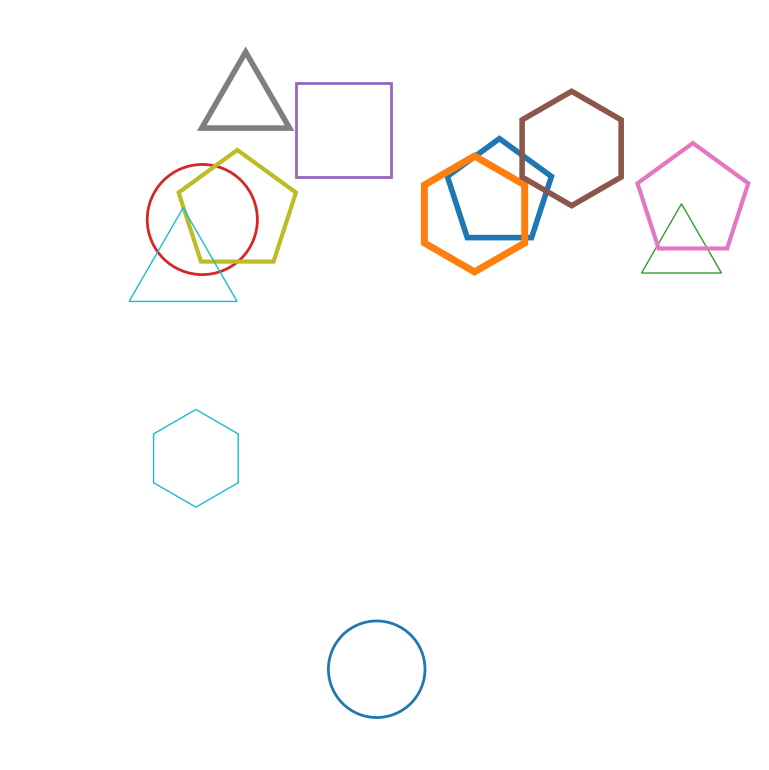[{"shape": "pentagon", "thickness": 2, "radius": 0.36, "center": [0.649, 0.749]}, {"shape": "circle", "thickness": 1, "radius": 0.31, "center": [0.489, 0.131]}, {"shape": "hexagon", "thickness": 2.5, "radius": 0.38, "center": [0.616, 0.722]}, {"shape": "triangle", "thickness": 0.5, "radius": 0.3, "center": [0.885, 0.675]}, {"shape": "circle", "thickness": 1, "radius": 0.36, "center": [0.263, 0.715]}, {"shape": "square", "thickness": 1, "radius": 0.31, "center": [0.446, 0.831]}, {"shape": "hexagon", "thickness": 2, "radius": 0.37, "center": [0.742, 0.807]}, {"shape": "pentagon", "thickness": 1.5, "radius": 0.38, "center": [0.9, 0.739]}, {"shape": "triangle", "thickness": 2, "radius": 0.33, "center": [0.319, 0.867]}, {"shape": "pentagon", "thickness": 1.5, "radius": 0.4, "center": [0.308, 0.725]}, {"shape": "triangle", "thickness": 0.5, "radius": 0.4, "center": [0.238, 0.649]}, {"shape": "hexagon", "thickness": 0.5, "radius": 0.32, "center": [0.254, 0.405]}]